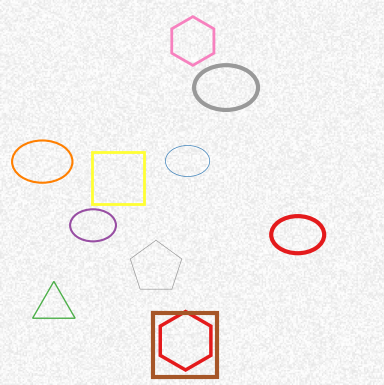[{"shape": "oval", "thickness": 3, "radius": 0.34, "center": [0.773, 0.39]}, {"shape": "hexagon", "thickness": 2.5, "radius": 0.38, "center": [0.482, 0.115]}, {"shape": "oval", "thickness": 0.5, "radius": 0.29, "center": [0.487, 0.582]}, {"shape": "triangle", "thickness": 1, "radius": 0.32, "center": [0.14, 0.205]}, {"shape": "oval", "thickness": 1.5, "radius": 0.3, "center": [0.242, 0.415]}, {"shape": "oval", "thickness": 1.5, "radius": 0.39, "center": [0.11, 0.58]}, {"shape": "square", "thickness": 2, "radius": 0.34, "center": [0.306, 0.537]}, {"shape": "square", "thickness": 3, "radius": 0.41, "center": [0.48, 0.104]}, {"shape": "hexagon", "thickness": 2, "radius": 0.32, "center": [0.501, 0.894]}, {"shape": "pentagon", "thickness": 0.5, "radius": 0.35, "center": [0.405, 0.306]}, {"shape": "oval", "thickness": 3, "radius": 0.42, "center": [0.587, 0.773]}]